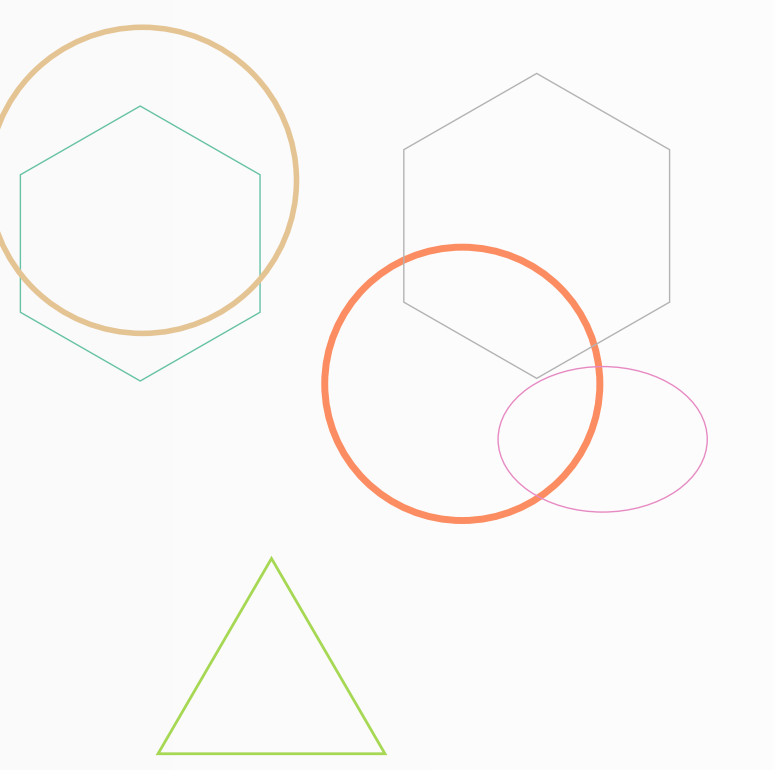[{"shape": "hexagon", "thickness": 0.5, "radius": 0.89, "center": [0.181, 0.684]}, {"shape": "circle", "thickness": 2.5, "radius": 0.89, "center": [0.596, 0.501]}, {"shape": "oval", "thickness": 0.5, "radius": 0.67, "center": [0.778, 0.429]}, {"shape": "triangle", "thickness": 1, "radius": 0.85, "center": [0.35, 0.106]}, {"shape": "circle", "thickness": 2, "radius": 0.99, "center": [0.184, 0.766]}, {"shape": "hexagon", "thickness": 0.5, "radius": 0.99, "center": [0.693, 0.707]}]